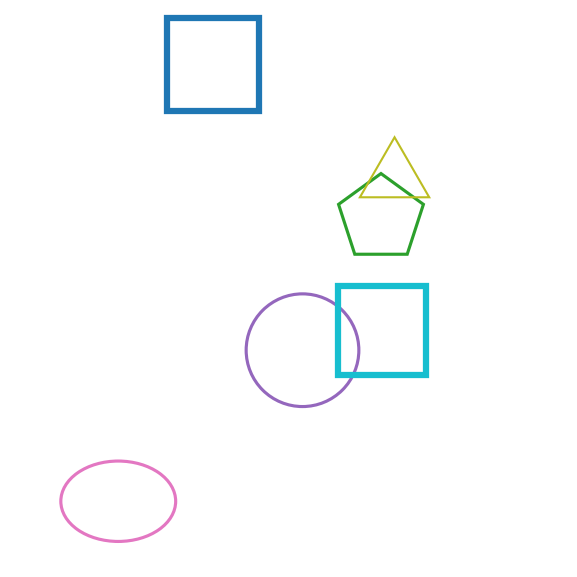[{"shape": "square", "thickness": 3, "radius": 0.4, "center": [0.369, 0.888]}, {"shape": "pentagon", "thickness": 1.5, "radius": 0.39, "center": [0.66, 0.621]}, {"shape": "circle", "thickness": 1.5, "radius": 0.49, "center": [0.524, 0.393]}, {"shape": "oval", "thickness": 1.5, "radius": 0.5, "center": [0.205, 0.131]}, {"shape": "triangle", "thickness": 1, "radius": 0.35, "center": [0.683, 0.692]}, {"shape": "square", "thickness": 3, "radius": 0.38, "center": [0.662, 0.427]}]